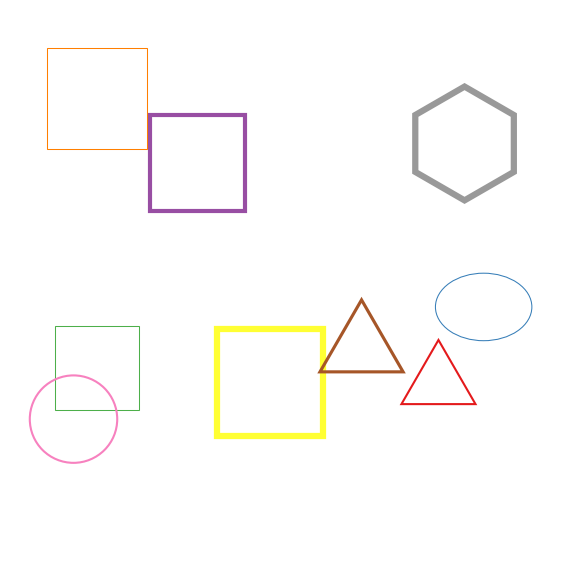[{"shape": "triangle", "thickness": 1, "radius": 0.37, "center": [0.759, 0.336]}, {"shape": "oval", "thickness": 0.5, "radius": 0.42, "center": [0.837, 0.468]}, {"shape": "square", "thickness": 0.5, "radius": 0.36, "center": [0.168, 0.362]}, {"shape": "square", "thickness": 2, "radius": 0.41, "center": [0.342, 0.717]}, {"shape": "square", "thickness": 0.5, "radius": 0.44, "center": [0.168, 0.829]}, {"shape": "square", "thickness": 3, "radius": 0.46, "center": [0.468, 0.337]}, {"shape": "triangle", "thickness": 1.5, "radius": 0.42, "center": [0.626, 0.397]}, {"shape": "circle", "thickness": 1, "radius": 0.38, "center": [0.127, 0.273]}, {"shape": "hexagon", "thickness": 3, "radius": 0.49, "center": [0.804, 0.751]}]